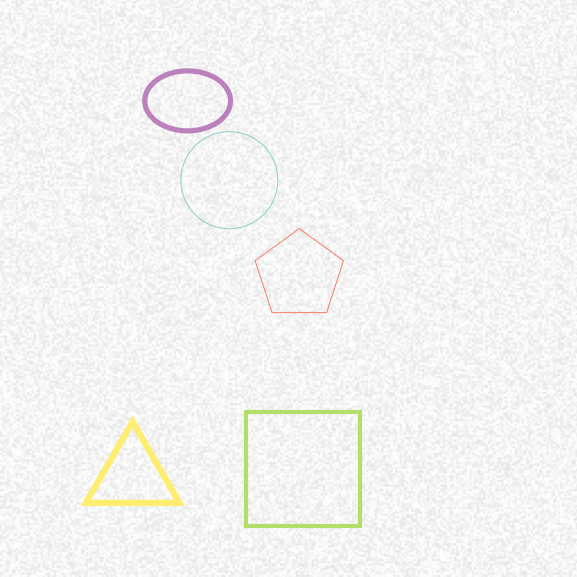[{"shape": "circle", "thickness": 0.5, "radius": 0.42, "center": [0.397, 0.687]}, {"shape": "pentagon", "thickness": 0.5, "radius": 0.4, "center": [0.518, 0.523]}, {"shape": "square", "thickness": 2, "radius": 0.49, "center": [0.525, 0.188]}, {"shape": "oval", "thickness": 2.5, "radius": 0.37, "center": [0.325, 0.824]}, {"shape": "triangle", "thickness": 3, "radius": 0.47, "center": [0.23, 0.175]}]